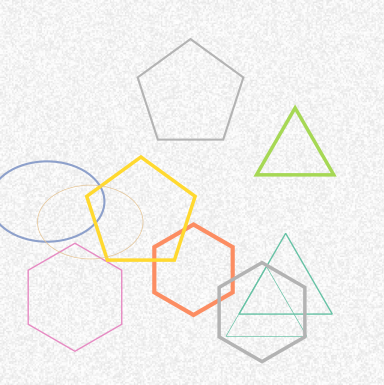[{"shape": "triangle", "thickness": 0.5, "radius": 0.61, "center": [0.692, 0.187]}, {"shape": "triangle", "thickness": 1, "radius": 0.7, "center": [0.742, 0.254]}, {"shape": "hexagon", "thickness": 3, "radius": 0.59, "center": [0.503, 0.299]}, {"shape": "oval", "thickness": 1.5, "radius": 0.75, "center": [0.122, 0.477]}, {"shape": "hexagon", "thickness": 1, "radius": 0.7, "center": [0.195, 0.228]}, {"shape": "triangle", "thickness": 2.5, "radius": 0.58, "center": [0.766, 0.604]}, {"shape": "pentagon", "thickness": 2.5, "radius": 0.74, "center": [0.366, 0.444]}, {"shape": "oval", "thickness": 0.5, "radius": 0.69, "center": [0.234, 0.423]}, {"shape": "hexagon", "thickness": 2.5, "radius": 0.64, "center": [0.681, 0.189]}, {"shape": "pentagon", "thickness": 1.5, "radius": 0.72, "center": [0.495, 0.754]}]